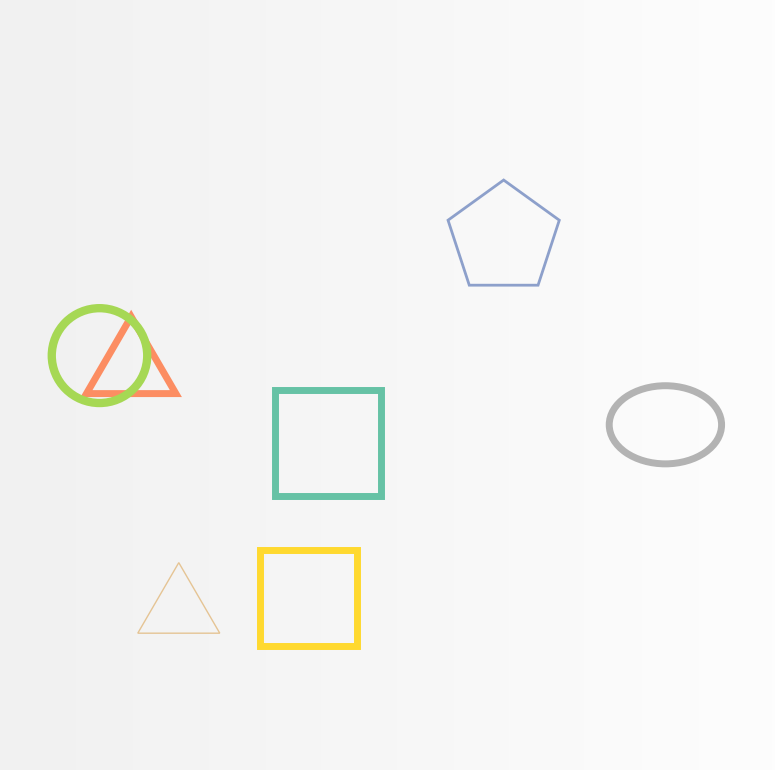[{"shape": "square", "thickness": 2.5, "radius": 0.34, "center": [0.423, 0.425]}, {"shape": "triangle", "thickness": 2.5, "radius": 0.33, "center": [0.169, 0.522]}, {"shape": "pentagon", "thickness": 1, "radius": 0.38, "center": [0.65, 0.691]}, {"shape": "circle", "thickness": 3, "radius": 0.31, "center": [0.128, 0.538]}, {"shape": "square", "thickness": 2.5, "radius": 0.31, "center": [0.398, 0.224]}, {"shape": "triangle", "thickness": 0.5, "radius": 0.31, "center": [0.231, 0.208]}, {"shape": "oval", "thickness": 2.5, "radius": 0.36, "center": [0.859, 0.448]}]